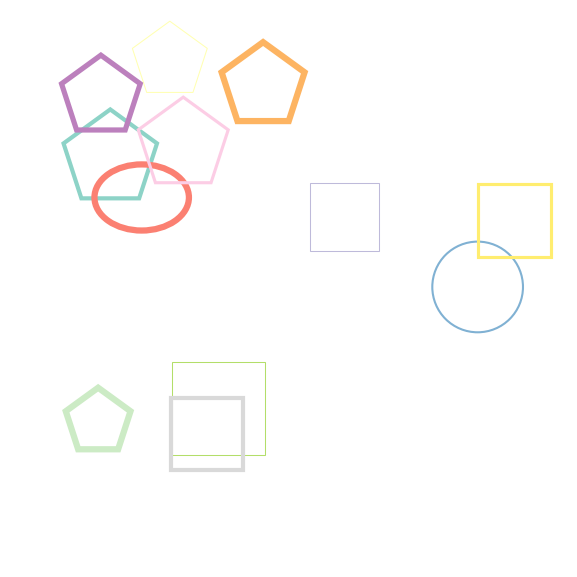[{"shape": "pentagon", "thickness": 2, "radius": 0.43, "center": [0.191, 0.725]}, {"shape": "pentagon", "thickness": 0.5, "radius": 0.34, "center": [0.294, 0.894]}, {"shape": "square", "thickness": 0.5, "radius": 0.3, "center": [0.597, 0.623]}, {"shape": "oval", "thickness": 3, "radius": 0.41, "center": [0.245, 0.657]}, {"shape": "circle", "thickness": 1, "radius": 0.39, "center": [0.827, 0.502]}, {"shape": "pentagon", "thickness": 3, "radius": 0.38, "center": [0.456, 0.851]}, {"shape": "square", "thickness": 0.5, "radius": 0.4, "center": [0.378, 0.292]}, {"shape": "pentagon", "thickness": 1.5, "radius": 0.41, "center": [0.317, 0.749]}, {"shape": "square", "thickness": 2, "radius": 0.31, "center": [0.358, 0.248]}, {"shape": "pentagon", "thickness": 2.5, "radius": 0.36, "center": [0.175, 0.832]}, {"shape": "pentagon", "thickness": 3, "radius": 0.29, "center": [0.17, 0.269]}, {"shape": "square", "thickness": 1.5, "radius": 0.32, "center": [0.891, 0.617]}]